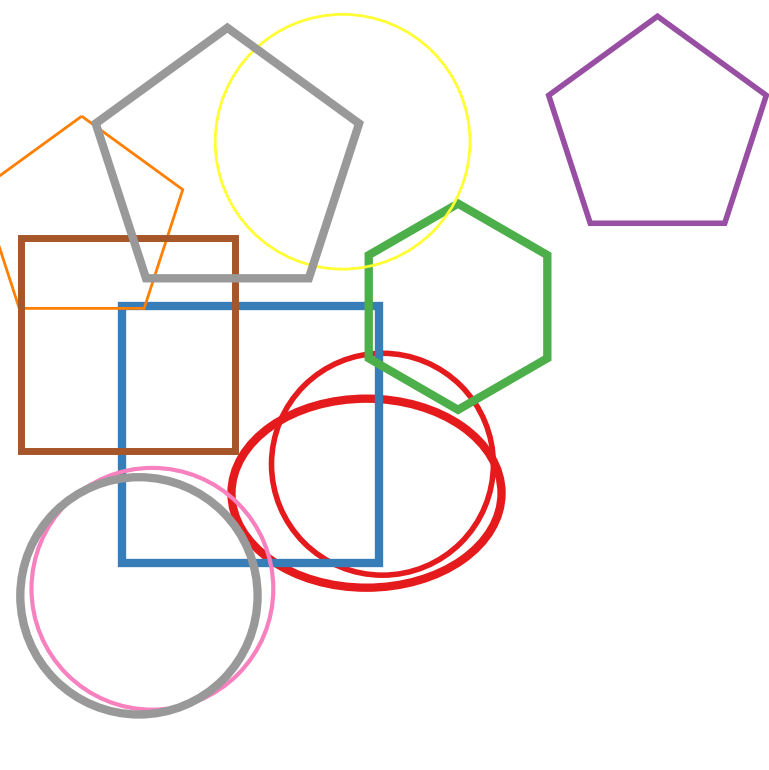[{"shape": "oval", "thickness": 3, "radius": 0.88, "center": [0.476, 0.36]}, {"shape": "circle", "thickness": 2, "radius": 0.72, "center": [0.497, 0.397]}, {"shape": "square", "thickness": 3, "radius": 0.83, "center": [0.325, 0.436]}, {"shape": "hexagon", "thickness": 3, "radius": 0.67, "center": [0.595, 0.602]}, {"shape": "pentagon", "thickness": 2, "radius": 0.74, "center": [0.854, 0.83]}, {"shape": "pentagon", "thickness": 1, "radius": 0.69, "center": [0.106, 0.711]}, {"shape": "circle", "thickness": 1, "radius": 0.83, "center": [0.445, 0.816]}, {"shape": "square", "thickness": 2.5, "radius": 0.69, "center": [0.166, 0.552]}, {"shape": "circle", "thickness": 1.5, "radius": 0.79, "center": [0.198, 0.235]}, {"shape": "circle", "thickness": 3, "radius": 0.77, "center": [0.18, 0.226]}, {"shape": "pentagon", "thickness": 3, "radius": 0.9, "center": [0.295, 0.784]}]